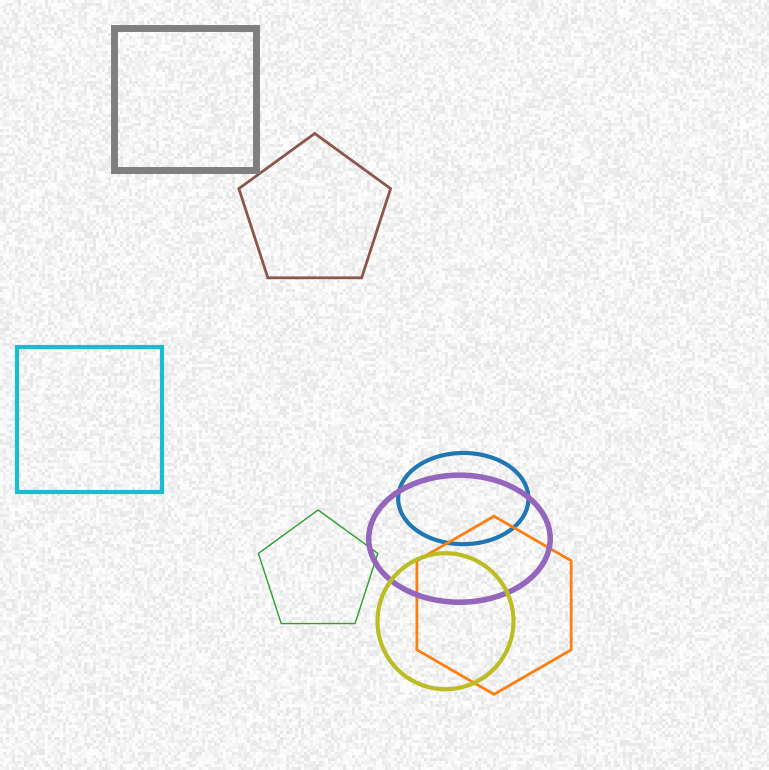[{"shape": "oval", "thickness": 1.5, "radius": 0.42, "center": [0.602, 0.353]}, {"shape": "hexagon", "thickness": 1, "radius": 0.58, "center": [0.642, 0.214]}, {"shape": "pentagon", "thickness": 0.5, "radius": 0.41, "center": [0.413, 0.256]}, {"shape": "oval", "thickness": 2, "radius": 0.59, "center": [0.597, 0.3]}, {"shape": "pentagon", "thickness": 1, "radius": 0.52, "center": [0.409, 0.723]}, {"shape": "square", "thickness": 2.5, "radius": 0.46, "center": [0.24, 0.872]}, {"shape": "circle", "thickness": 1.5, "radius": 0.44, "center": [0.579, 0.193]}, {"shape": "square", "thickness": 1.5, "radius": 0.47, "center": [0.116, 0.455]}]